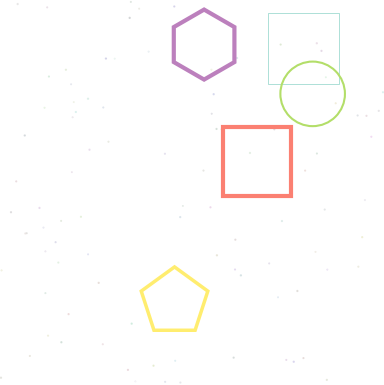[{"shape": "square", "thickness": 0.5, "radius": 0.46, "center": [0.787, 0.875]}, {"shape": "square", "thickness": 3, "radius": 0.45, "center": [0.667, 0.581]}, {"shape": "circle", "thickness": 1.5, "radius": 0.42, "center": [0.812, 0.756]}, {"shape": "hexagon", "thickness": 3, "radius": 0.45, "center": [0.53, 0.884]}, {"shape": "pentagon", "thickness": 2.5, "radius": 0.45, "center": [0.453, 0.216]}]